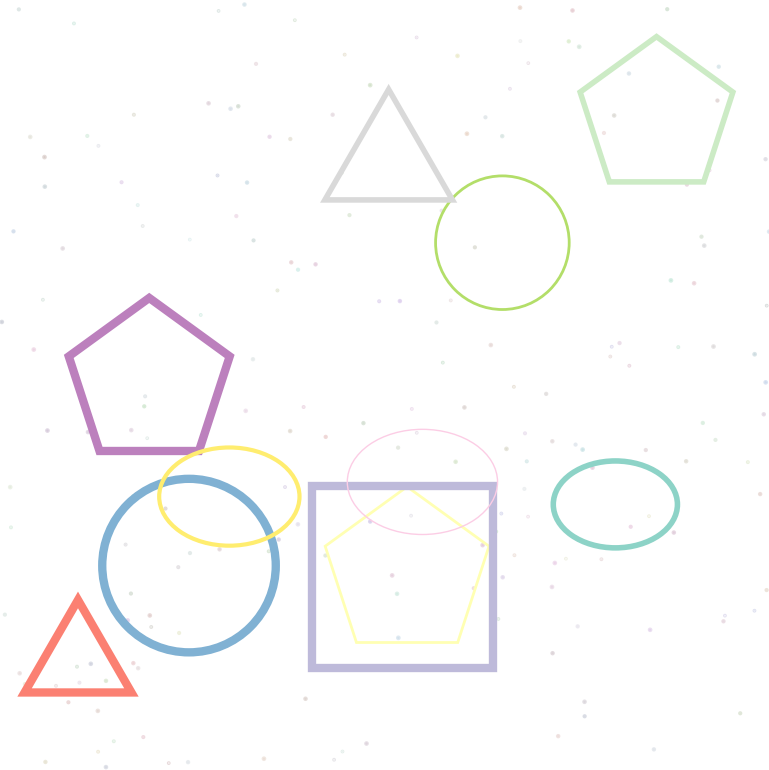[{"shape": "oval", "thickness": 2, "radius": 0.4, "center": [0.799, 0.345]}, {"shape": "pentagon", "thickness": 1, "radius": 0.56, "center": [0.529, 0.256]}, {"shape": "square", "thickness": 3, "radius": 0.59, "center": [0.522, 0.251]}, {"shape": "triangle", "thickness": 3, "radius": 0.4, "center": [0.101, 0.141]}, {"shape": "circle", "thickness": 3, "radius": 0.56, "center": [0.245, 0.265]}, {"shape": "circle", "thickness": 1, "radius": 0.43, "center": [0.652, 0.685]}, {"shape": "oval", "thickness": 0.5, "radius": 0.49, "center": [0.549, 0.374]}, {"shape": "triangle", "thickness": 2, "radius": 0.48, "center": [0.505, 0.788]}, {"shape": "pentagon", "thickness": 3, "radius": 0.55, "center": [0.194, 0.503]}, {"shape": "pentagon", "thickness": 2, "radius": 0.52, "center": [0.853, 0.848]}, {"shape": "oval", "thickness": 1.5, "radius": 0.46, "center": [0.298, 0.355]}]